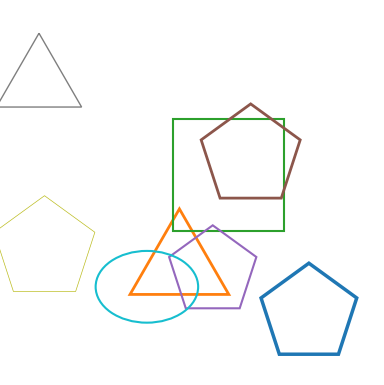[{"shape": "pentagon", "thickness": 2.5, "radius": 0.65, "center": [0.802, 0.186]}, {"shape": "triangle", "thickness": 2, "radius": 0.74, "center": [0.466, 0.309]}, {"shape": "square", "thickness": 1.5, "radius": 0.73, "center": [0.594, 0.546]}, {"shape": "pentagon", "thickness": 1.5, "radius": 0.6, "center": [0.553, 0.296]}, {"shape": "pentagon", "thickness": 2, "radius": 0.68, "center": [0.651, 0.595]}, {"shape": "triangle", "thickness": 1, "radius": 0.64, "center": [0.101, 0.786]}, {"shape": "pentagon", "thickness": 0.5, "radius": 0.69, "center": [0.116, 0.354]}, {"shape": "oval", "thickness": 1.5, "radius": 0.67, "center": [0.382, 0.255]}]